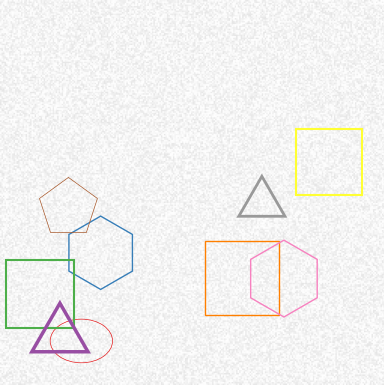[{"shape": "oval", "thickness": 0.5, "radius": 0.4, "center": [0.211, 0.114]}, {"shape": "hexagon", "thickness": 1, "radius": 0.48, "center": [0.261, 0.343]}, {"shape": "square", "thickness": 1.5, "radius": 0.44, "center": [0.104, 0.237]}, {"shape": "triangle", "thickness": 2.5, "radius": 0.42, "center": [0.156, 0.128]}, {"shape": "square", "thickness": 1, "radius": 0.48, "center": [0.628, 0.278]}, {"shape": "square", "thickness": 1.5, "radius": 0.43, "center": [0.854, 0.58]}, {"shape": "pentagon", "thickness": 0.5, "radius": 0.4, "center": [0.178, 0.46]}, {"shape": "hexagon", "thickness": 1, "radius": 0.5, "center": [0.737, 0.276]}, {"shape": "triangle", "thickness": 2, "radius": 0.35, "center": [0.68, 0.473]}]